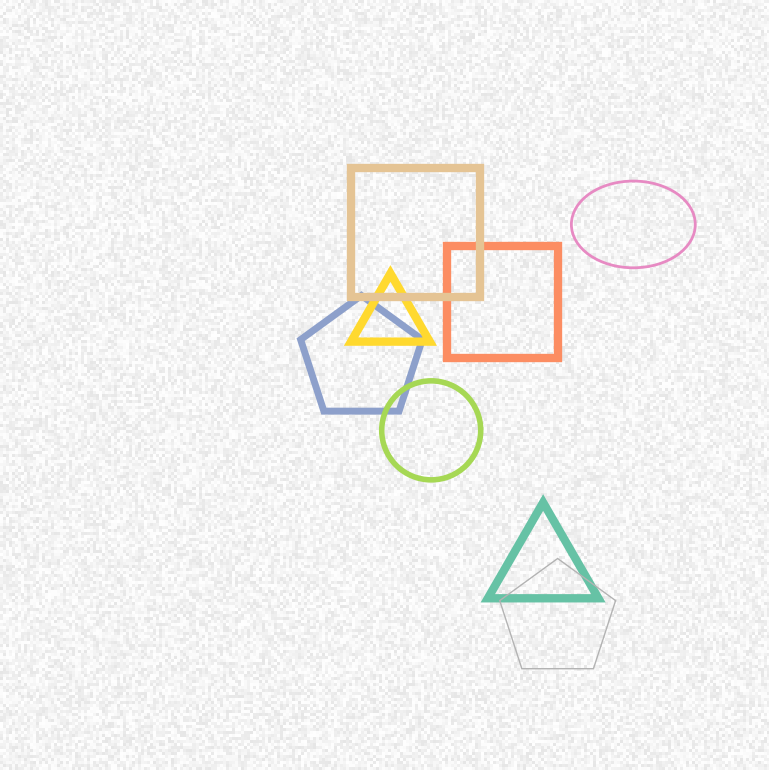[{"shape": "triangle", "thickness": 3, "radius": 0.41, "center": [0.705, 0.264]}, {"shape": "square", "thickness": 3, "radius": 0.36, "center": [0.652, 0.608]}, {"shape": "pentagon", "thickness": 2.5, "radius": 0.42, "center": [0.469, 0.533]}, {"shape": "oval", "thickness": 1, "radius": 0.4, "center": [0.823, 0.709]}, {"shape": "circle", "thickness": 2, "radius": 0.32, "center": [0.56, 0.441]}, {"shape": "triangle", "thickness": 3, "radius": 0.3, "center": [0.507, 0.586]}, {"shape": "square", "thickness": 3, "radius": 0.42, "center": [0.54, 0.698]}, {"shape": "pentagon", "thickness": 0.5, "radius": 0.4, "center": [0.724, 0.196]}]